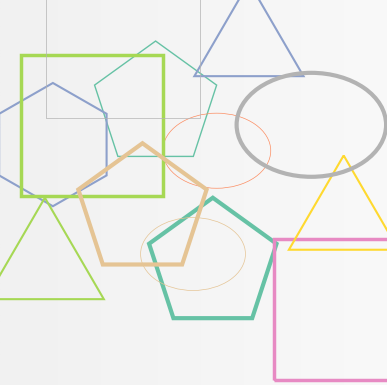[{"shape": "pentagon", "thickness": 1, "radius": 0.83, "center": [0.402, 0.728]}, {"shape": "pentagon", "thickness": 3, "radius": 0.86, "center": [0.549, 0.313]}, {"shape": "oval", "thickness": 0.5, "radius": 0.7, "center": [0.559, 0.609]}, {"shape": "hexagon", "thickness": 1.5, "radius": 0.8, "center": [0.136, 0.624]}, {"shape": "triangle", "thickness": 1.5, "radius": 0.81, "center": [0.642, 0.883]}, {"shape": "square", "thickness": 2.5, "radius": 0.92, "center": [0.889, 0.196]}, {"shape": "square", "thickness": 2.5, "radius": 0.92, "center": [0.237, 0.674]}, {"shape": "triangle", "thickness": 1.5, "radius": 0.88, "center": [0.116, 0.311]}, {"shape": "triangle", "thickness": 1.5, "radius": 0.82, "center": [0.887, 0.433]}, {"shape": "oval", "thickness": 0.5, "radius": 0.68, "center": [0.498, 0.34]}, {"shape": "pentagon", "thickness": 3, "radius": 0.87, "center": [0.368, 0.454]}, {"shape": "oval", "thickness": 3, "radius": 0.96, "center": [0.803, 0.676]}, {"shape": "square", "thickness": 0.5, "radius": 0.99, "center": [0.317, 0.893]}]